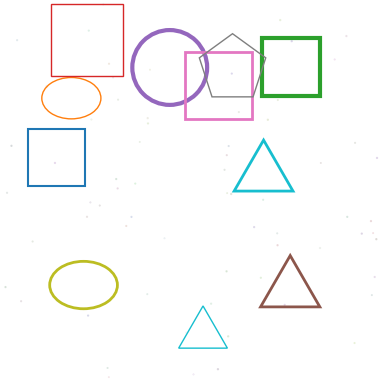[{"shape": "square", "thickness": 1.5, "radius": 0.37, "center": [0.146, 0.591]}, {"shape": "oval", "thickness": 1, "radius": 0.38, "center": [0.185, 0.745]}, {"shape": "square", "thickness": 3, "radius": 0.38, "center": [0.756, 0.825]}, {"shape": "square", "thickness": 1, "radius": 0.47, "center": [0.226, 0.896]}, {"shape": "circle", "thickness": 3, "radius": 0.49, "center": [0.441, 0.825]}, {"shape": "triangle", "thickness": 2, "radius": 0.44, "center": [0.754, 0.247]}, {"shape": "square", "thickness": 2, "radius": 0.44, "center": [0.568, 0.777]}, {"shape": "pentagon", "thickness": 1, "radius": 0.45, "center": [0.604, 0.822]}, {"shape": "oval", "thickness": 2, "radius": 0.44, "center": [0.217, 0.26]}, {"shape": "triangle", "thickness": 2, "radius": 0.44, "center": [0.685, 0.548]}, {"shape": "triangle", "thickness": 1, "radius": 0.37, "center": [0.527, 0.132]}]